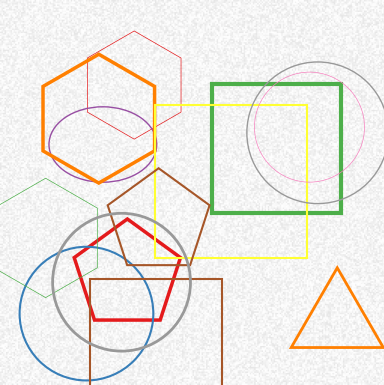[{"shape": "hexagon", "thickness": 0.5, "radius": 0.7, "center": [0.349, 0.779]}, {"shape": "pentagon", "thickness": 2.5, "radius": 0.73, "center": [0.331, 0.286]}, {"shape": "circle", "thickness": 1.5, "radius": 0.87, "center": [0.225, 0.185]}, {"shape": "square", "thickness": 3, "radius": 0.84, "center": [0.719, 0.614]}, {"shape": "hexagon", "thickness": 0.5, "radius": 0.78, "center": [0.118, 0.382]}, {"shape": "oval", "thickness": 1, "radius": 0.7, "center": [0.267, 0.625]}, {"shape": "triangle", "thickness": 2, "radius": 0.69, "center": [0.876, 0.166]}, {"shape": "hexagon", "thickness": 2.5, "radius": 0.84, "center": [0.257, 0.692]}, {"shape": "square", "thickness": 1.5, "radius": 0.99, "center": [0.6, 0.528]}, {"shape": "square", "thickness": 1.5, "radius": 0.85, "center": [0.405, 0.106]}, {"shape": "pentagon", "thickness": 1.5, "radius": 0.7, "center": [0.412, 0.424]}, {"shape": "circle", "thickness": 0.5, "radius": 0.71, "center": [0.804, 0.67]}, {"shape": "circle", "thickness": 2, "radius": 0.9, "center": [0.316, 0.267]}, {"shape": "circle", "thickness": 1, "radius": 0.92, "center": [0.825, 0.655]}]